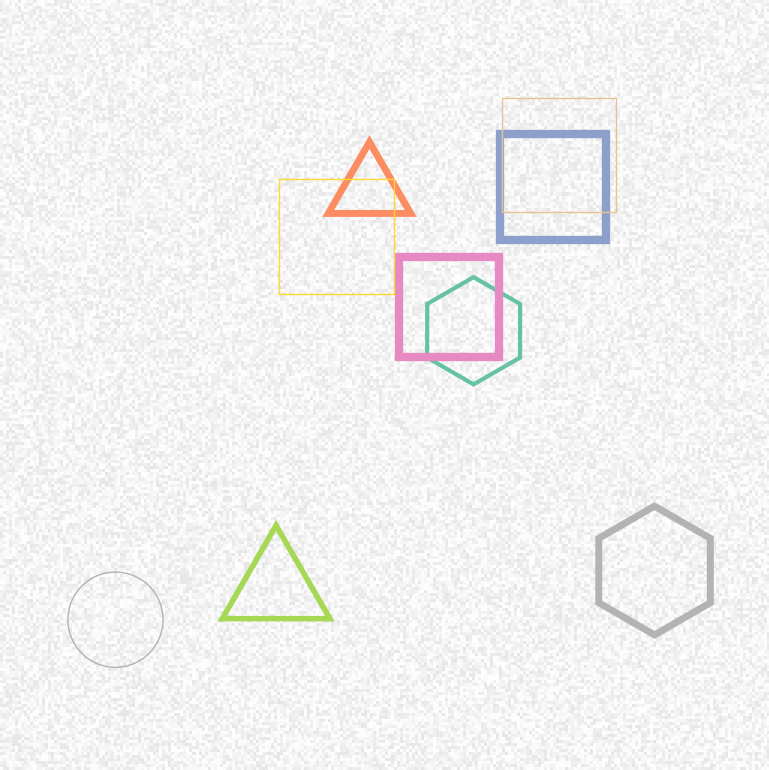[{"shape": "hexagon", "thickness": 1.5, "radius": 0.35, "center": [0.615, 0.57]}, {"shape": "triangle", "thickness": 2.5, "radius": 0.31, "center": [0.48, 0.754]}, {"shape": "square", "thickness": 3, "radius": 0.34, "center": [0.718, 0.757]}, {"shape": "square", "thickness": 3, "radius": 0.32, "center": [0.583, 0.602]}, {"shape": "triangle", "thickness": 2, "radius": 0.4, "center": [0.359, 0.237]}, {"shape": "square", "thickness": 0.5, "radius": 0.37, "center": [0.437, 0.693]}, {"shape": "square", "thickness": 0.5, "radius": 0.37, "center": [0.726, 0.799]}, {"shape": "circle", "thickness": 0.5, "radius": 0.31, "center": [0.15, 0.195]}, {"shape": "hexagon", "thickness": 2.5, "radius": 0.42, "center": [0.85, 0.259]}]